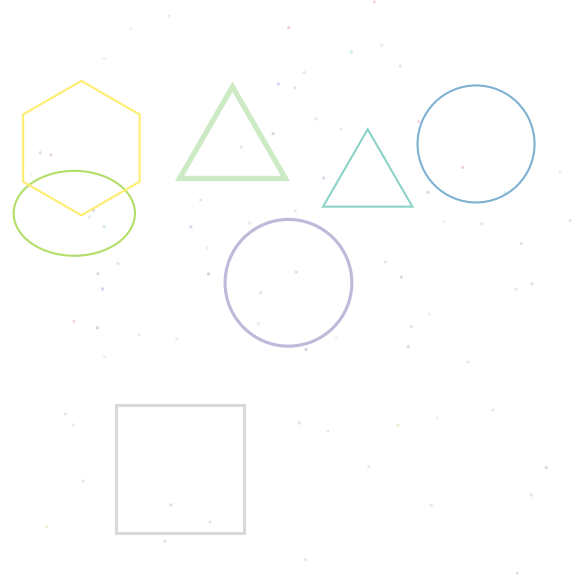[{"shape": "triangle", "thickness": 1, "radius": 0.45, "center": [0.637, 0.686]}, {"shape": "circle", "thickness": 1.5, "radius": 0.55, "center": [0.499, 0.509]}, {"shape": "circle", "thickness": 1, "radius": 0.51, "center": [0.824, 0.75]}, {"shape": "oval", "thickness": 1, "radius": 0.53, "center": [0.129, 0.63]}, {"shape": "square", "thickness": 1.5, "radius": 0.56, "center": [0.312, 0.187]}, {"shape": "triangle", "thickness": 2.5, "radius": 0.53, "center": [0.403, 0.743]}, {"shape": "hexagon", "thickness": 1, "radius": 0.58, "center": [0.141, 0.743]}]